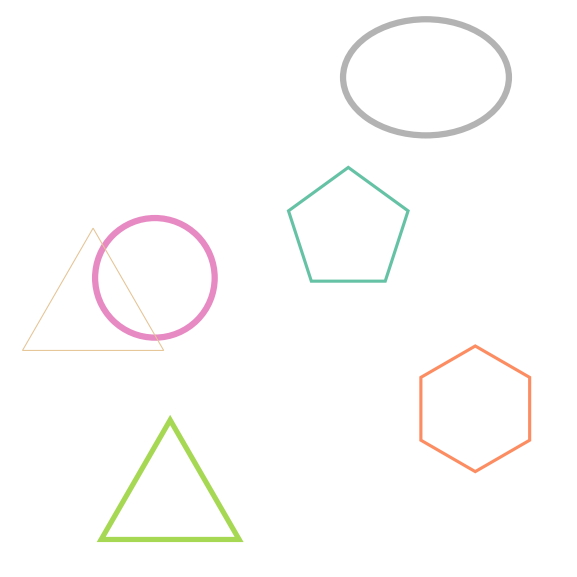[{"shape": "pentagon", "thickness": 1.5, "radius": 0.54, "center": [0.603, 0.6]}, {"shape": "hexagon", "thickness": 1.5, "radius": 0.54, "center": [0.823, 0.291]}, {"shape": "circle", "thickness": 3, "radius": 0.52, "center": [0.268, 0.518]}, {"shape": "triangle", "thickness": 2.5, "radius": 0.69, "center": [0.295, 0.134]}, {"shape": "triangle", "thickness": 0.5, "radius": 0.71, "center": [0.161, 0.463]}, {"shape": "oval", "thickness": 3, "radius": 0.72, "center": [0.738, 0.865]}]